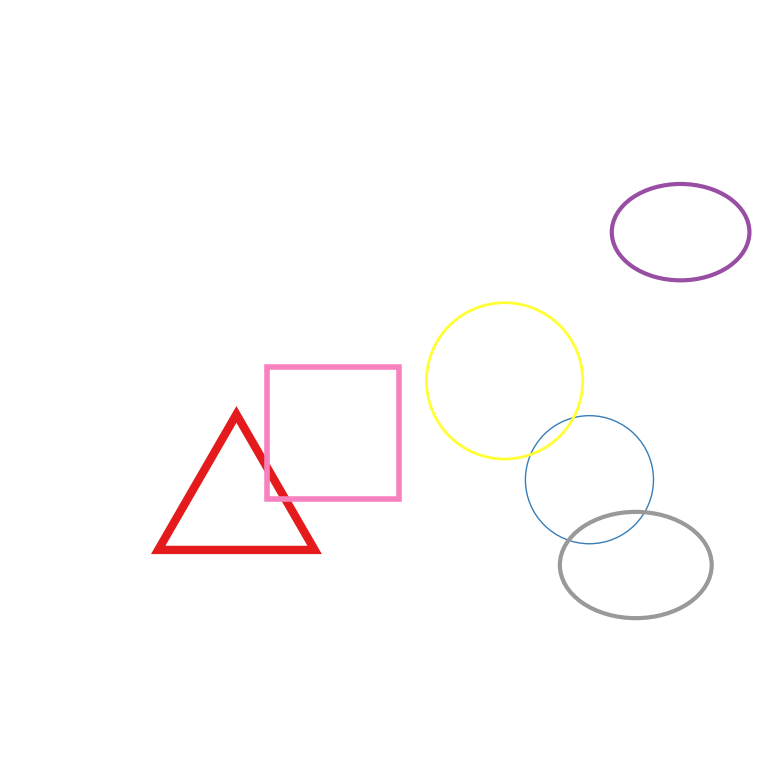[{"shape": "triangle", "thickness": 3, "radius": 0.59, "center": [0.307, 0.344]}, {"shape": "circle", "thickness": 0.5, "radius": 0.42, "center": [0.766, 0.377]}, {"shape": "oval", "thickness": 1.5, "radius": 0.45, "center": [0.884, 0.699]}, {"shape": "circle", "thickness": 1, "radius": 0.51, "center": [0.655, 0.505]}, {"shape": "square", "thickness": 2, "radius": 0.43, "center": [0.432, 0.438]}, {"shape": "oval", "thickness": 1.5, "radius": 0.49, "center": [0.826, 0.266]}]